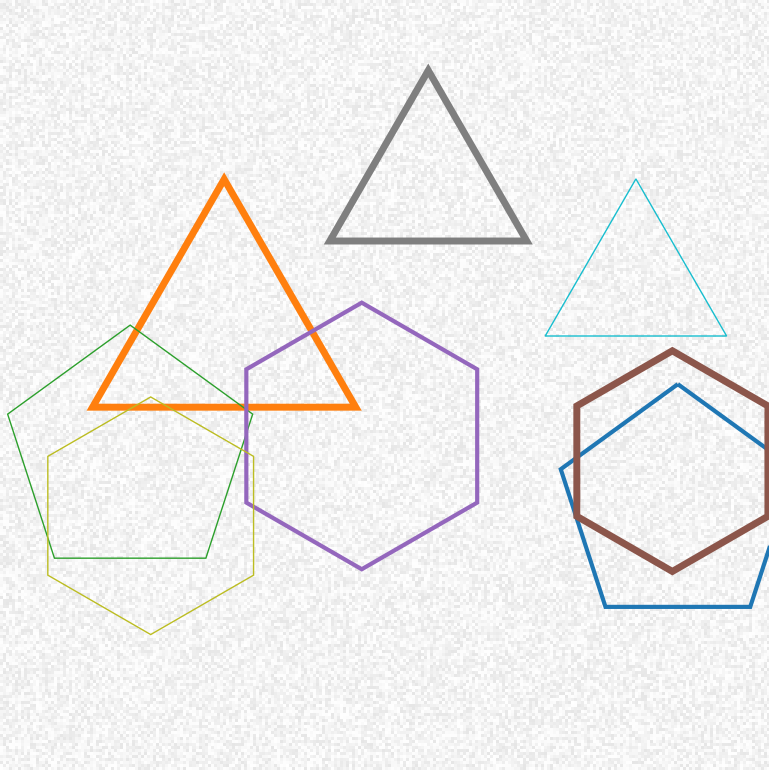[{"shape": "pentagon", "thickness": 1.5, "radius": 0.8, "center": [0.88, 0.341]}, {"shape": "triangle", "thickness": 2.5, "radius": 0.99, "center": [0.291, 0.57]}, {"shape": "pentagon", "thickness": 0.5, "radius": 0.84, "center": [0.169, 0.41]}, {"shape": "hexagon", "thickness": 1.5, "radius": 0.87, "center": [0.47, 0.434]}, {"shape": "hexagon", "thickness": 2.5, "radius": 0.72, "center": [0.873, 0.401]}, {"shape": "triangle", "thickness": 2.5, "radius": 0.74, "center": [0.556, 0.761]}, {"shape": "hexagon", "thickness": 0.5, "radius": 0.77, "center": [0.196, 0.33]}, {"shape": "triangle", "thickness": 0.5, "radius": 0.68, "center": [0.826, 0.632]}]